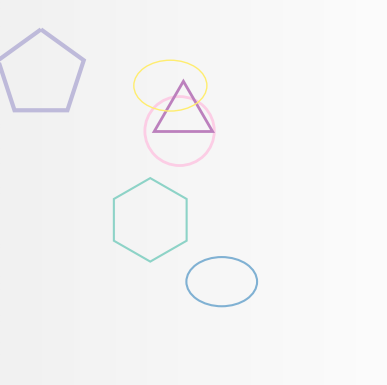[{"shape": "hexagon", "thickness": 1.5, "radius": 0.54, "center": [0.388, 0.429]}, {"shape": "pentagon", "thickness": 3, "radius": 0.58, "center": [0.106, 0.808]}, {"shape": "oval", "thickness": 1.5, "radius": 0.46, "center": [0.572, 0.268]}, {"shape": "circle", "thickness": 2, "radius": 0.45, "center": [0.463, 0.66]}, {"shape": "triangle", "thickness": 2, "radius": 0.43, "center": [0.473, 0.702]}, {"shape": "oval", "thickness": 1, "radius": 0.47, "center": [0.44, 0.778]}]